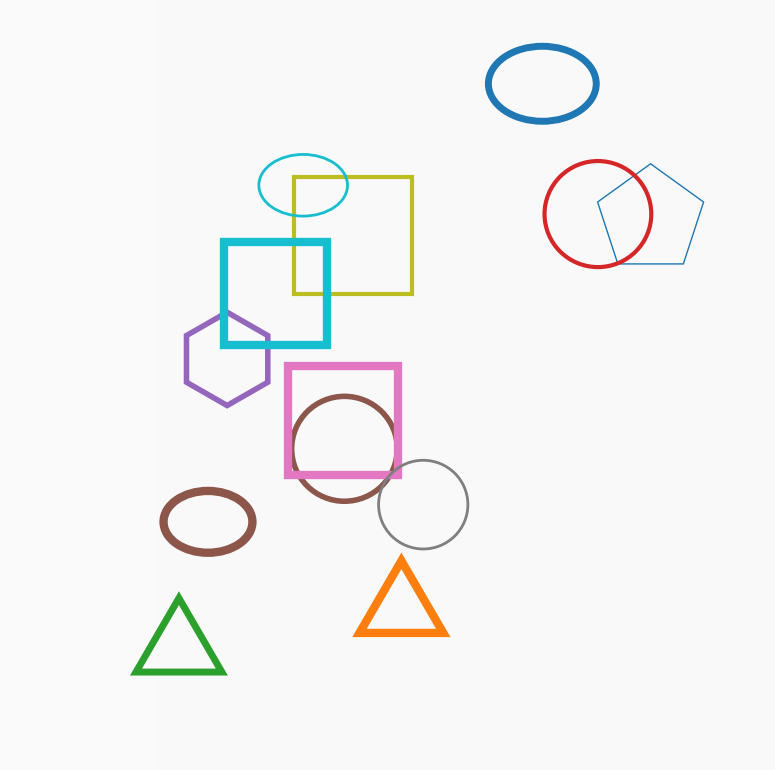[{"shape": "oval", "thickness": 2.5, "radius": 0.35, "center": [0.7, 0.891]}, {"shape": "pentagon", "thickness": 0.5, "radius": 0.36, "center": [0.839, 0.715]}, {"shape": "triangle", "thickness": 3, "radius": 0.31, "center": [0.518, 0.209]}, {"shape": "triangle", "thickness": 2.5, "radius": 0.32, "center": [0.231, 0.159]}, {"shape": "circle", "thickness": 1.5, "radius": 0.34, "center": [0.772, 0.722]}, {"shape": "hexagon", "thickness": 2, "radius": 0.3, "center": [0.293, 0.534]}, {"shape": "oval", "thickness": 3, "radius": 0.29, "center": [0.268, 0.322]}, {"shape": "circle", "thickness": 2, "radius": 0.34, "center": [0.444, 0.417]}, {"shape": "square", "thickness": 3, "radius": 0.35, "center": [0.443, 0.454]}, {"shape": "circle", "thickness": 1, "radius": 0.29, "center": [0.546, 0.345]}, {"shape": "square", "thickness": 1.5, "radius": 0.38, "center": [0.456, 0.694]}, {"shape": "oval", "thickness": 1, "radius": 0.29, "center": [0.391, 0.759]}, {"shape": "square", "thickness": 3, "radius": 0.33, "center": [0.355, 0.618]}]